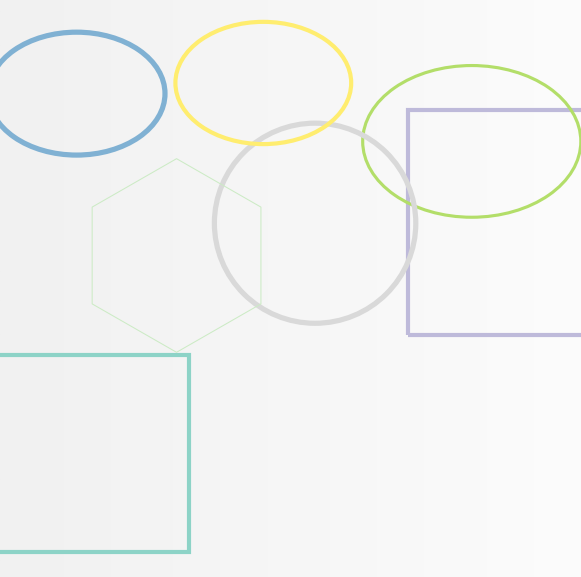[{"shape": "square", "thickness": 2, "radius": 0.85, "center": [0.155, 0.214]}, {"shape": "square", "thickness": 2, "radius": 0.98, "center": [0.898, 0.614]}, {"shape": "oval", "thickness": 2.5, "radius": 0.76, "center": [0.132, 0.837]}, {"shape": "oval", "thickness": 1.5, "radius": 0.94, "center": [0.812, 0.754]}, {"shape": "circle", "thickness": 2.5, "radius": 0.87, "center": [0.542, 0.613]}, {"shape": "hexagon", "thickness": 0.5, "radius": 0.84, "center": [0.304, 0.557]}, {"shape": "oval", "thickness": 2, "radius": 0.76, "center": [0.453, 0.855]}]